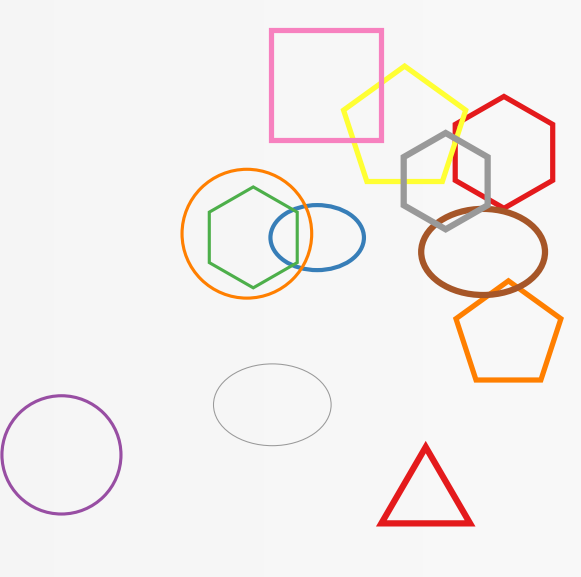[{"shape": "hexagon", "thickness": 2.5, "radius": 0.48, "center": [0.867, 0.735]}, {"shape": "triangle", "thickness": 3, "radius": 0.44, "center": [0.732, 0.137]}, {"shape": "oval", "thickness": 2, "radius": 0.4, "center": [0.546, 0.588]}, {"shape": "hexagon", "thickness": 1.5, "radius": 0.44, "center": [0.436, 0.588]}, {"shape": "circle", "thickness": 1.5, "radius": 0.51, "center": [0.106, 0.211]}, {"shape": "pentagon", "thickness": 2.5, "radius": 0.47, "center": [0.875, 0.418]}, {"shape": "circle", "thickness": 1.5, "radius": 0.56, "center": [0.425, 0.594]}, {"shape": "pentagon", "thickness": 2.5, "radius": 0.55, "center": [0.696, 0.774]}, {"shape": "oval", "thickness": 3, "radius": 0.53, "center": [0.831, 0.563]}, {"shape": "square", "thickness": 2.5, "radius": 0.47, "center": [0.56, 0.853]}, {"shape": "oval", "thickness": 0.5, "radius": 0.51, "center": [0.468, 0.298]}, {"shape": "hexagon", "thickness": 3, "radius": 0.42, "center": [0.767, 0.685]}]